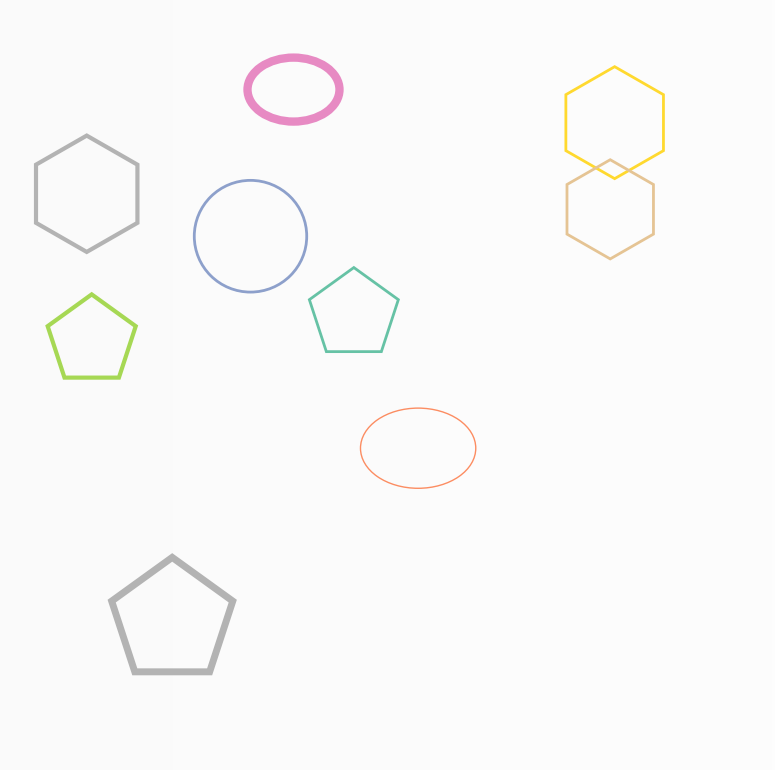[{"shape": "pentagon", "thickness": 1, "radius": 0.3, "center": [0.457, 0.592]}, {"shape": "oval", "thickness": 0.5, "radius": 0.37, "center": [0.54, 0.418]}, {"shape": "circle", "thickness": 1, "radius": 0.36, "center": [0.323, 0.693]}, {"shape": "oval", "thickness": 3, "radius": 0.3, "center": [0.379, 0.884]}, {"shape": "pentagon", "thickness": 1.5, "radius": 0.3, "center": [0.118, 0.558]}, {"shape": "hexagon", "thickness": 1, "radius": 0.36, "center": [0.793, 0.841]}, {"shape": "hexagon", "thickness": 1, "radius": 0.32, "center": [0.787, 0.728]}, {"shape": "pentagon", "thickness": 2.5, "radius": 0.41, "center": [0.222, 0.194]}, {"shape": "hexagon", "thickness": 1.5, "radius": 0.38, "center": [0.112, 0.748]}]